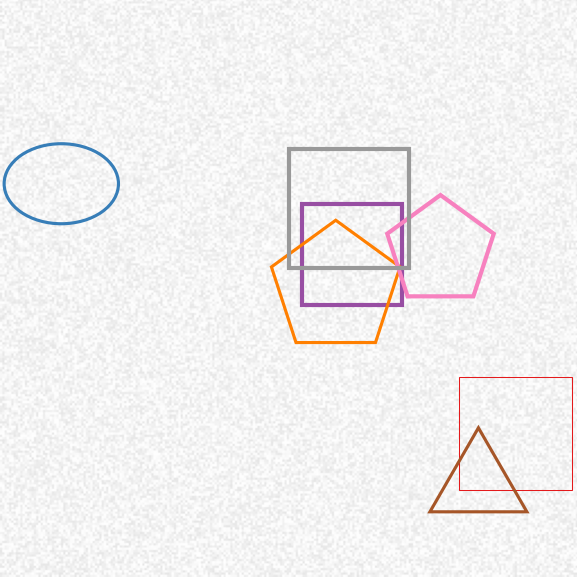[{"shape": "square", "thickness": 0.5, "radius": 0.49, "center": [0.893, 0.249]}, {"shape": "oval", "thickness": 1.5, "radius": 0.49, "center": [0.106, 0.681]}, {"shape": "square", "thickness": 2, "radius": 0.44, "center": [0.61, 0.559]}, {"shape": "pentagon", "thickness": 1.5, "radius": 0.59, "center": [0.581, 0.501]}, {"shape": "triangle", "thickness": 1.5, "radius": 0.48, "center": [0.828, 0.161]}, {"shape": "pentagon", "thickness": 2, "radius": 0.48, "center": [0.763, 0.564]}, {"shape": "square", "thickness": 2, "radius": 0.52, "center": [0.604, 0.638]}]